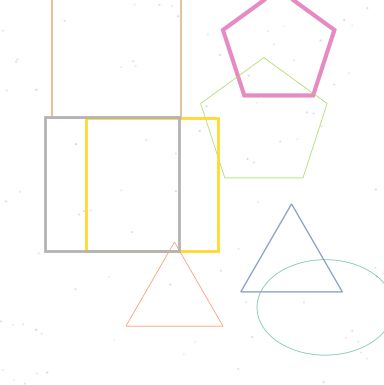[{"shape": "oval", "thickness": 0.5, "radius": 0.89, "center": [0.845, 0.201]}, {"shape": "triangle", "thickness": 0.5, "radius": 0.73, "center": [0.453, 0.226]}, {"shape": "triangle", "thickness": 1, "radius": 0.76, "center": [0.757, 0.318]}, {"shape": "pentagon", "thickness": 3, "radius": 0.76, "center": [0.724, 0.875]}, {"shape": "pentagon", "thickness": 0.5, "radius": 0.86, "center": [0.685, 0.678]}, {"shape": "square", "thickness": 2, "radius": 0.86, "center": [0.395, 0.521]}, {"shape": "square", "thickness": 1.5, "radius": 0.83, "center": [0.302, 0.862]}, {"shape": "square", "thickness": 2, "radius": 0.87, "center": [0.291, 0.521]}]